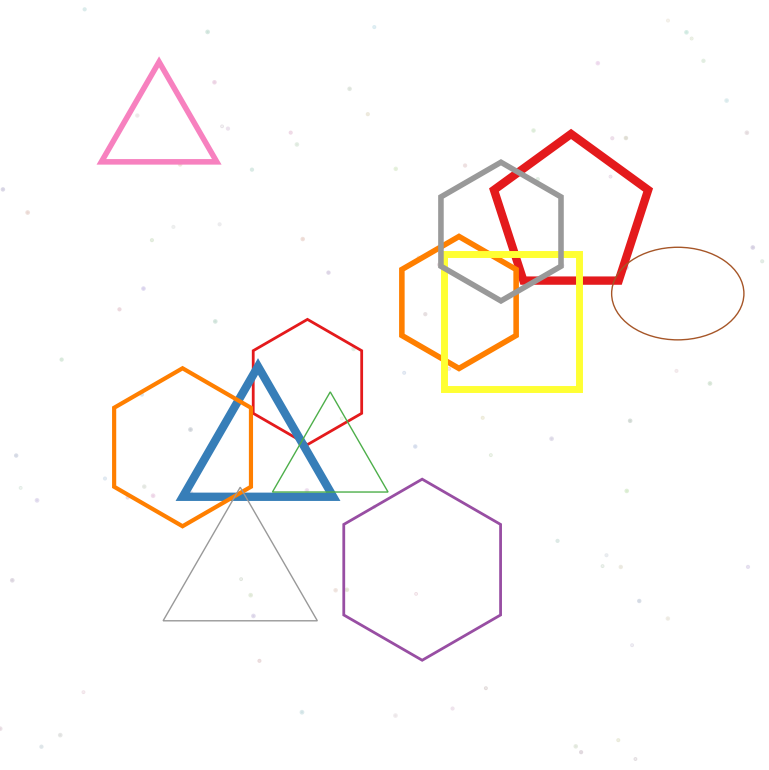[{"shape": "pentagon", "thickness": 3, "radius": 0.53, "center": [0.742, 0.721]}, {"shape": "hexagon", "thickness": 1, "radius": 0.41, "center": [0.399, 0.504]}, {"shape": "triangle", "thickness": 3, "radius": 0.56, "center": [0.335, 0.411]}, {"shape": "triangle", "thickness": 0.5, "radius": 0.43, "center": [0.429, 0.404]}, {"shape": "hexagon", "thickness": 1, "radius": 0.59, "center": [0.548, 0.26]}, {"shape": "hexagon", "thickness": 2, "radius": 0.43, "center": [0.596, 0.607]}, {"shape": "hexagon", "thickness": 1.5, "radius": 0.51, "center": [0.237, 0.419]}, {"shape": "square", "thickness": 2.5, "radius": 0.44, "center": [0.664, 0.583]}, {"shape": "oval", "thickness": 0.5, "radius": 0.43, "center": [0.88, 0.619]}, {"shape": "triangle", "thickness": 2, "radius": 0.43, "center": [0.207, 0.833]}, {"shape": "triangle", "thickness": 0.5, "radius": 0.58, "center": [0.312, 0.252]}, {"shape": "hexagon", "thickness": 2, "radius": 0.45, "center": [0.651, 0.699]}]